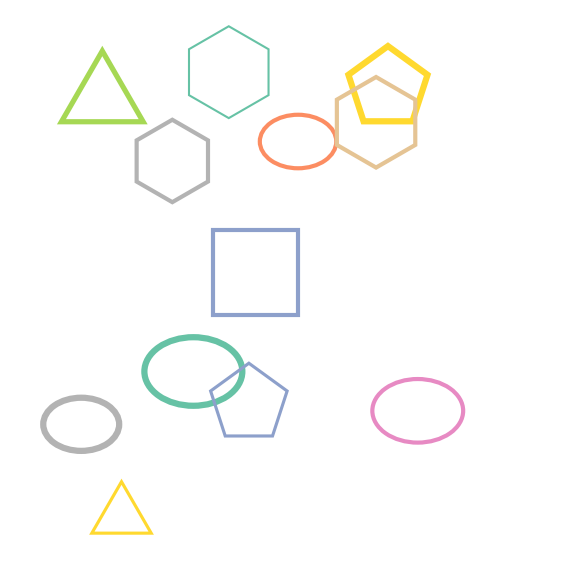[{"shape": "oval", "thickness": 3, "radius": 0.42, "center": [0.335, 0.356]}, {"shape": "hexagon", "thickness": 1, "radius": 0.4, "center": [0.396, 0.874]}, {"shape": "oval", "thickness": 2, "radius": 0.33, "center": [0.516, 0.754]}, {"shape": "square", "thickness": 2, "radius": 0.37, "center": [0.442, 0.527]}, {"shape": "pentagon", "thickness": 1.5, "radius": 0.35, "center": [0.431, 0.301]}, {"shape": "oval", "thickness": 2, "radius": 0.39, "center": [0.723, 0.288]}, {"shape": "triangle", "thickness": 2.5, "radius": 0.41, "center": [0.177, 0.829]}, {"shape": "pentagon", "thickness": 3, "radius": 0.36, "center": [0.672, 0.847]}, {"shape": "triangle", "thickness": 1.5, "radius": 0.3, "center": [0.21, 0.106]}, {"shape": "hexagon", "thickness": 2, "radius": 0.39, "center": [0.651, 0.787]}, {"shape": "oval", "thickness": 3, "radius": 0.33, "center": [0.141, 0.264]}, {"shape": "hexagon", "thickness": 2, "radius": 0.36, "center": [0.298, 0.72]}]